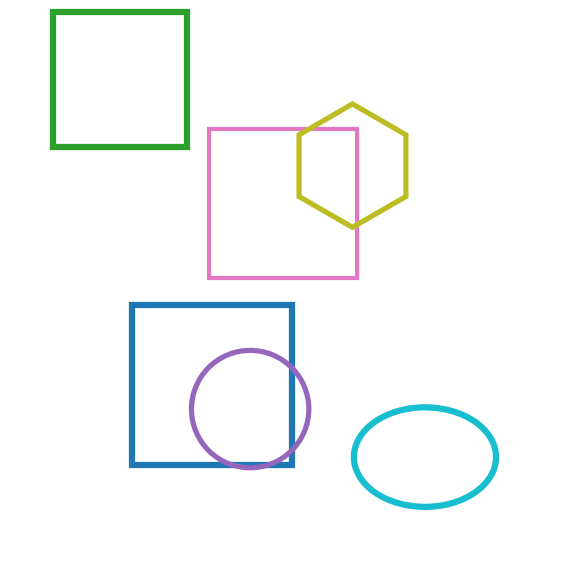[{"shape": "square", "thickness": 3, "radius": 0.69, "center": [0.367, 0.333]}, {"shape": "square", "thickness": 3, "radius": 0.58, "center": [0.208, 0.862]}, {"shape": "circle", "thickness": 2.5, "radius": 0.51, "center": [0.433, 0.291]}, {"shape": "square", "thickness": 2, "radius": 0.64, "center": [0.49, 0.647]}, {"shape": "hexagon", "thickness": 2.5, "radius": 0.53, "center": [0.61, 0.712]}, {"shape": "oval", "thickness": 3, "radius": 0.62, "center": [0.736, 0.208]}]